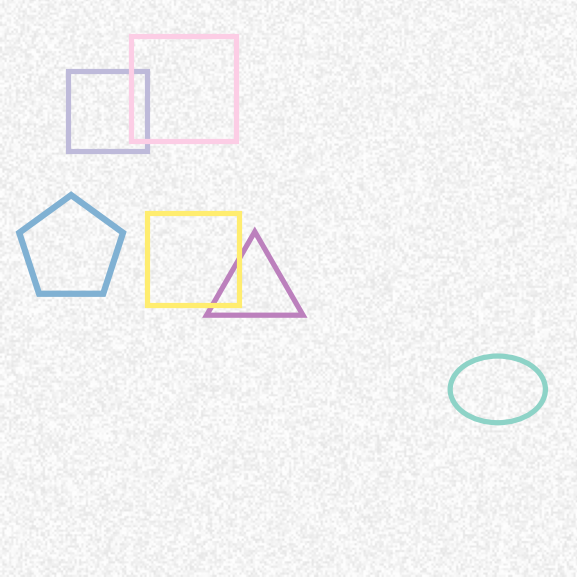[{"shape": "oval", "thickness": 2.5, "radius": 0.41, "center": [0.862, 0.325]}, {"shape": "square", "thickness": 2.5, "radius": 0.34, "center": [0.186, 0.807]}, {"shape": "pentagon", "thickness": 3, "radius": 0.47, "center": [0.123, 0.567]}, {"shape": "square", "thickness": 2.5, "radius": 0.45, "center": [0.317, 0.846]}, {"shape": "triangle", "thickness": 2.5, "radius": 0.48, "center": [0.441, 0.502]}, {"shape": "square", "thickness": 2.5, "radius": 0.4, "center": [0.335, 0.551]}]